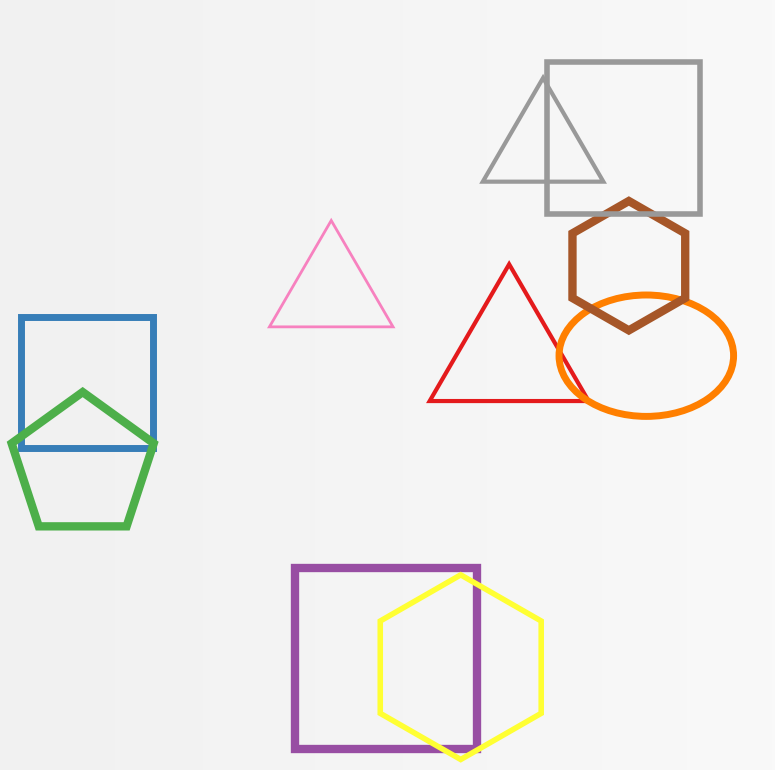[{"shape": "triangle", "thickness": 1.5, "radius": 0.59, "center": [0.657, 0.538]}, {"shape": "square", "thickness": 2.5, "radius": 0.43, "center": [0.112, 0.503]}, {"shape": "pentagon", "thickness": 3, "radius": 0.48, "center": [0.107, 0.394]}, {"shape": "square", "thickness": 3, "radius": 0.59, "center": [0.498, 0.145]}, {"shape": "oval", "thickness": 2.5, "radius": 0.56, "center": [0.834, 0.538]}, {"shape": "hexagon", "thickness": 2, "radius": 0.6, "center": [0.594, 0.134]}, {"shape": "hexagon", "thickness": 3, "radius": 0.42, "center": [0.811, 0.655]}, {"shape": "triangle", "thickness": 1, "radius": 0.46, "center": [0.427, 0.622]}, {"shape": "triangle", "thickness": 1.5, "radius": 0.45, "center": [0.701, 0.809]}, {"shape": "square", "thickness": 2, "radius": 0.5, "center": [0.804, 0.821]}]